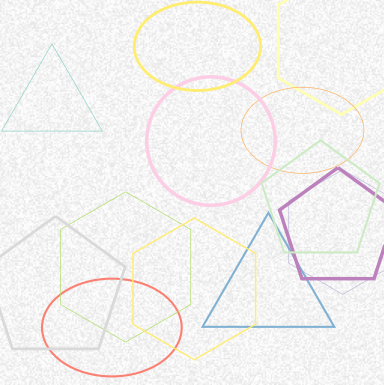[{"shape": "triangle", "thickness": 0.5, "radius": 0.76, "center": [0.135, 0.735]}, {"shape": "hexagon", "thickness": 2, "radius": 0.95, "center": [0.887, 0.892]}, {"shape": "hexagon", "thickness": 0.5, "radius": 0.81, "center": [0.89, 0.397]}, {"shape": "oval", "thickness": 1.5, "radius": 0.91, "center": [0.291, 0.149]}, {"shape": "triangle", "thickness": 1.5, "radius": 0.99, "center": [0.697, 0.25]}, {"shape": "oval", "thickness": 0.5, "radius": 0.8, "center": [0.786, 0.662]}, {"shape": "hexagon", "thickness": 0.5, "radius": 0.98, "center": [0.326, 0.307]}, {"shape": "circle", "thickness": 2.5, "radius": 0.83, "center": [0.548, 0.634]}, {"shape": "pentagon", "thickness": 2, "radius": 0.95, "center": [0.144, 0.248]}, {"shape": "pentagon", "thickness": 2.5, "radius": 0.8, "center": [0.878, 0.405]}, {"shape": "pentagon", "thickness": 1.5, "radius": 0.8, "center": [0.833, 0.475]}, {"shape": "oval", "thickness": 2, "radius": 0.82, "center": [0.513, 0.88]}, {"shape": "hexagon", "thickness": 1, "radius": 0.92, "center": [0.505, 0.25]}]